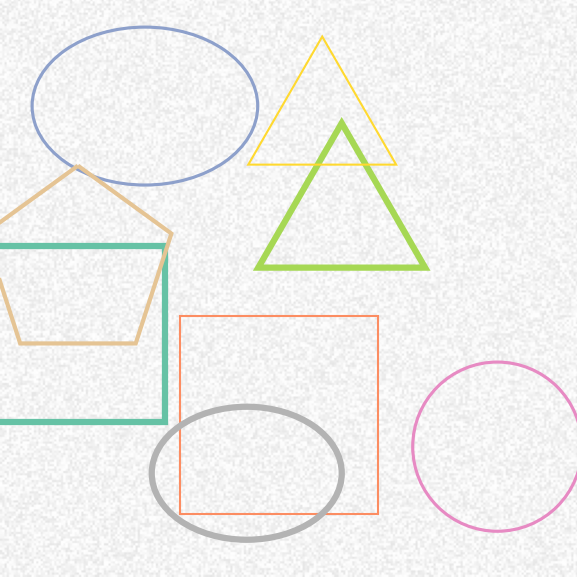[{"shape": "square", "thickness": 3, "radius": 0.76, "center": [0.133, 0.421]}, {"shape": "square", "thickness": 1, "radius": 0.86, "center": [0.484, 0.28]}, {"shape": "oval", "thickness": 1.5, "radius": 0.98, "center": [0.251, 0.815]}, {"shape": "circle", "thickness": 1.5, "radius": 0.73, "center": [0.861, 0.226]}, {"shape": "triangle", "thickness": 3, "radius": 0.83, "center": [0.592, 0.619]}, {"shape": "triangle", "thickness": 1, "radius": 0.74, "center": [0.558, 0.788]}, {"shape": "pentagon", "thickness": 2, "radius": 0.85, "center": [0.135, 0.542]}, {"shape": "oval", "thickness": 3, "radius": 0.82, "center": [0.427, 0.18]}]